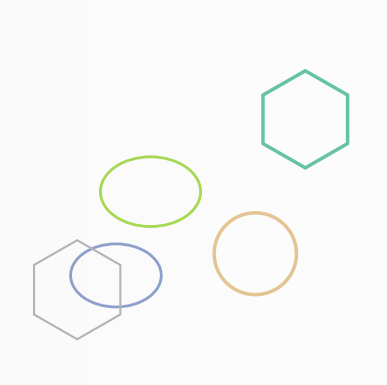[{"shape": "hexagon", "thickness": 2.5, "radius": 0.63, "center": [0.788, 0.69]}, {"shape": "oval", "thickness": 2, "radius": 0.58, "center": [0.299, 0.285]}, {"shape": "oval", "thickness": 2, "radius": 0.65, "center": [0.388, 0.502]}, {"shape": "circle", "thickness": 2.5, "radius": 0.53, "center": [0.659, 0.341]}, {"shape": "hexagon", "thickness": 1.5, "radius": 0.64, "center": [0.199, 0.247]}]